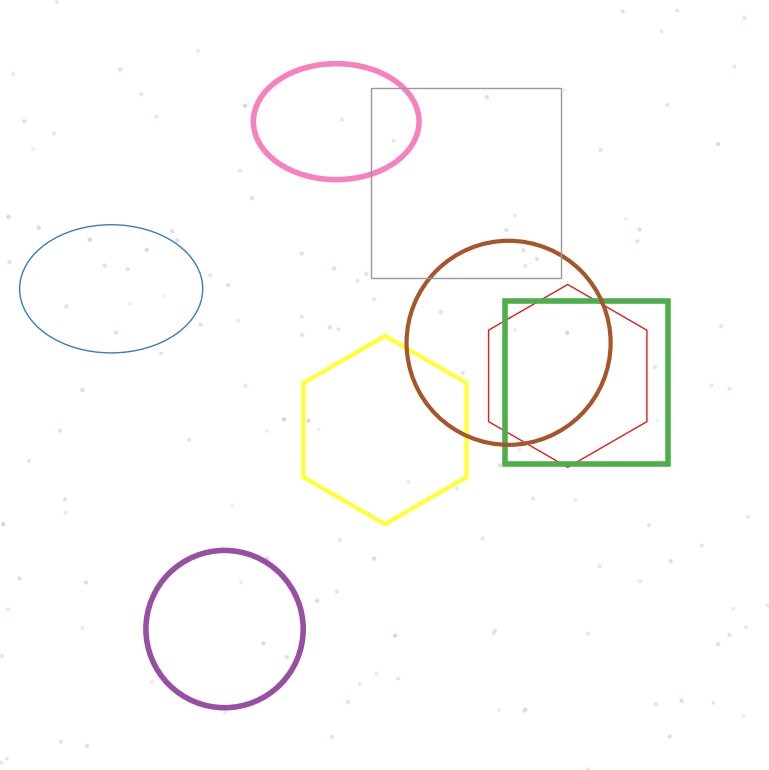[{"shape": "hexagon", "thickness": 0.5, "radius": 0.59, "center": [0.737, 0.512]}, {"shape": "oval", "thickness": 0.5, "radius": 0.59, "center": [0.144, 0.625]}, {"shape": "square", "thickness": 2, "radius": 0.53, "center": [0.761, 0.504]}, {"shape": "circle", "thickness": 2, "radius": 0.51, "center": [0.292, 0.183]}, {"shape": "hexagon", "thickness": 1.5, "radius": 0.61, "center": [0.5, 0.441]}, {"shape": "circle", "thickness": 1.5, "radius": 0.66, "center": [0.661, 0.555]}, {"shape": "oval", "thickness": 2, "radius": 0.54, "center": [0.437, 0.842]}, {"shape": "square", "thickness": 0.5, "radius": 0.62, "center": [0.606, 0.762]}]